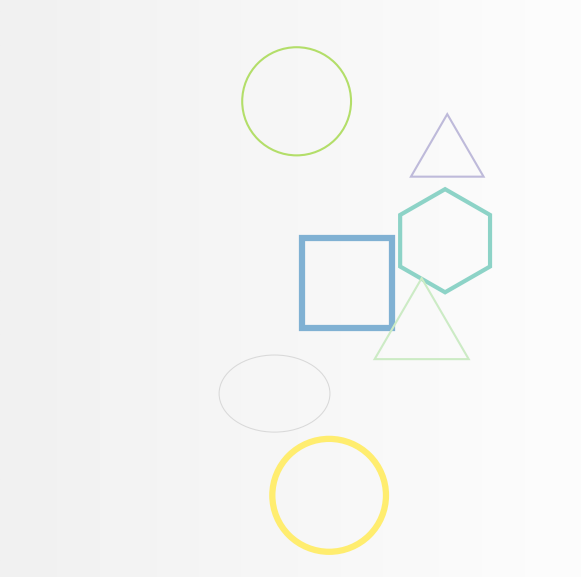[{"shape": "hexagon", "thickness": 2, "radius": 0.45, "center": [0.766, 0.582]}, {"shape": "triangle", "thickness": 1, "radius": 0.36, "center": [0.769, 0.729]}, {"shape": "square", "thickness": 3, "radius": 0.39, "center": [0.598, 0.509]}, {"shape": "circle", "thickness": 1, "radius": 0.47, "center": [0.51, 0.824]}, {"shape": "oval", "thickness": 0.5, "radius": 0.48, "center": [0.472, 0.318]}, {"shape": "triangle", "thickness": 1, "radius": 0.47, "center": [0.725, 0.424]}, {"shape": "circle", "thickness": 3, "radius": 0.49, "center": [0.566, 0.141]}]